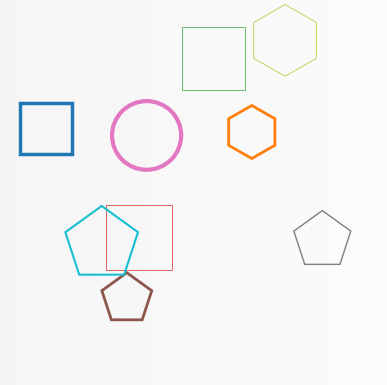[{"shape": "square", "thickness": 2.5, "radius": 0.33, "center": [0.118, 0.666]}, {"shape": "hexagon", "thickness": 2, "radius": 0.34, "center": [0.65, 0.657]}, {"shape": "square", "thickness": 0.5, "radius": 0.41, "center": [0.552, 0.848]}, {"shape": "square", "thickness": 0.5, "radius": 0.43, "center": [0.36, 0.383]}, {"shape": "pentagon", "thickness": 2, "radius": 0.34, "center": [0.327, 0.224]}, {"shape": "circle", "thickness": 3, "radius": 0.45, "center": [0.378, 0.648]}, {"shape": "pentagon", "thickness": 1, "radius": 0.39, "center": [0.832, 0.376]}, {"shape": "hexagon", "thickness": 0.5, "radius": 0.47, "center": [0.736, 0.895]}, {"shape": "pentagon", "thickness": 1.5, "radius": 0.49, "center": [0.262, 0.366]}]